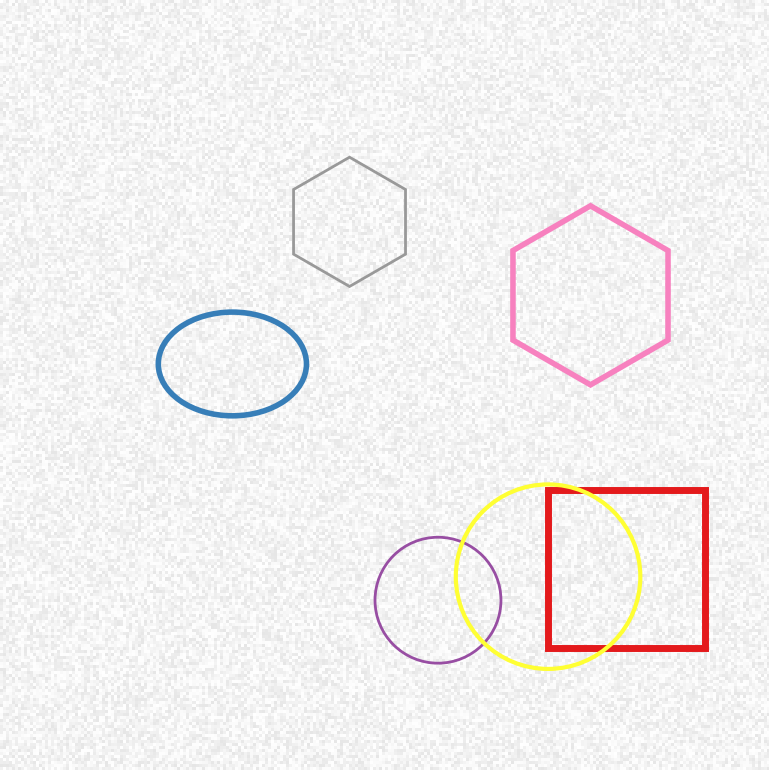[{"shape": "square", "thickness": 2.5, "radius": 0.51, "center": [0.814, 0.261]}, {"shape": "oval", "thickness": 2, "radius": 0.48, "center": [0.302, 0.527]}, {"shape": "circle", "thickness": 1, "radius": 0.41, "center": [0.569, 0.221]}, {"shape": "circle", "thickness": 1.5, "radius": 0.6, "center": [0.712, 0.251]}, {"shape": "hexagon", "thickness": 2, "radius": 0.58, "center": [0.767, 0.616]}, {"shape": "hexagon", "thickness": 1, "radius": 0.42, "center": [0.454, 0.712]}]